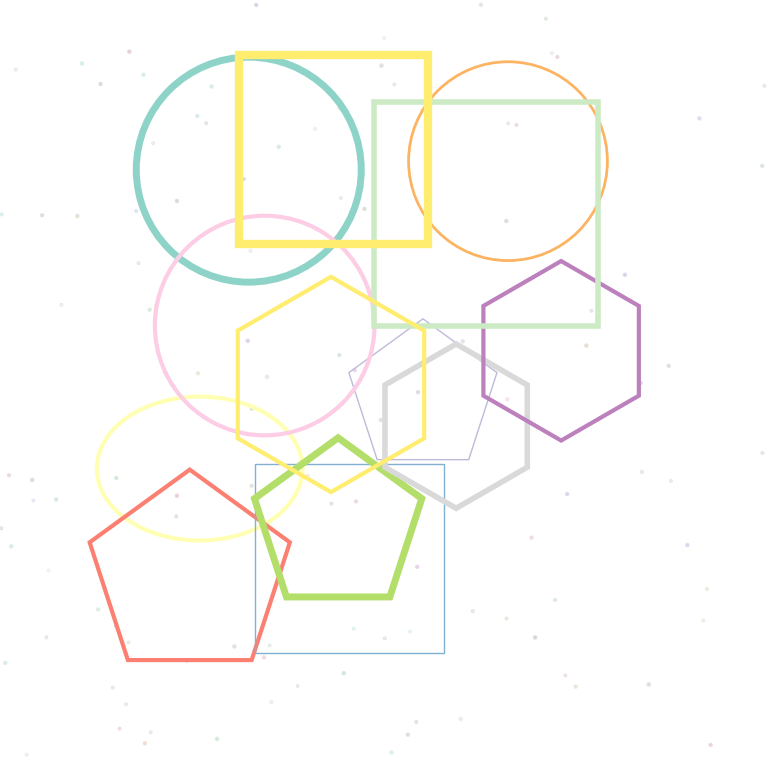[{"shape": "circle", "thickness": 2.5, "radius": 0.73, "center": [0.323, 0.78]}, {"shape": "oval", "thickness": 1.5, "radius": 0.67, "center": [0.259, 0.391]}, {"shape": "pentagon", "thickness": 0.5, "radius": 0.51, "center": [0.549, 0.485]}, {"shape": "pentagon", "thickness": 1.5, "radius": 0.68, "center": [0.246, 0.253]}, {"shape": "square", "thickness": 0.5, "radius": 0.61, "center": [0.454, 0.275]}, {"shape": "circle", "thickness": 1, "radius": 0.65, "center": [0.66, 0.791]}, {"shape": "pentagon", "thickness": 2.5, "radius": 0.57, "center": [0.439, 0.317]}, {"shape": "circle", "thickness": 1.5, "radius": 0.71, "center": [0.344, 0.577]}, {"shape": "hexagon", "thickness": 2, "radius": 0.53, "center": [0.592, 0.447]}, {"shape": "hexagon", "thickness": 1.5, "radius": 0.58, "center": [0.729, 0.544]}, {"shape": "square", "thickness": 2, "radius": 0.73, "center": [0.631, 0.722]}, {"shape": "hexagon", "thickness": 1.5, "radius": 0.7, "center": [0.43, 0.501]}, {"shape": "square", "thickness": 3, "radius": 0.61, "center": [0.433, 0.806]}]